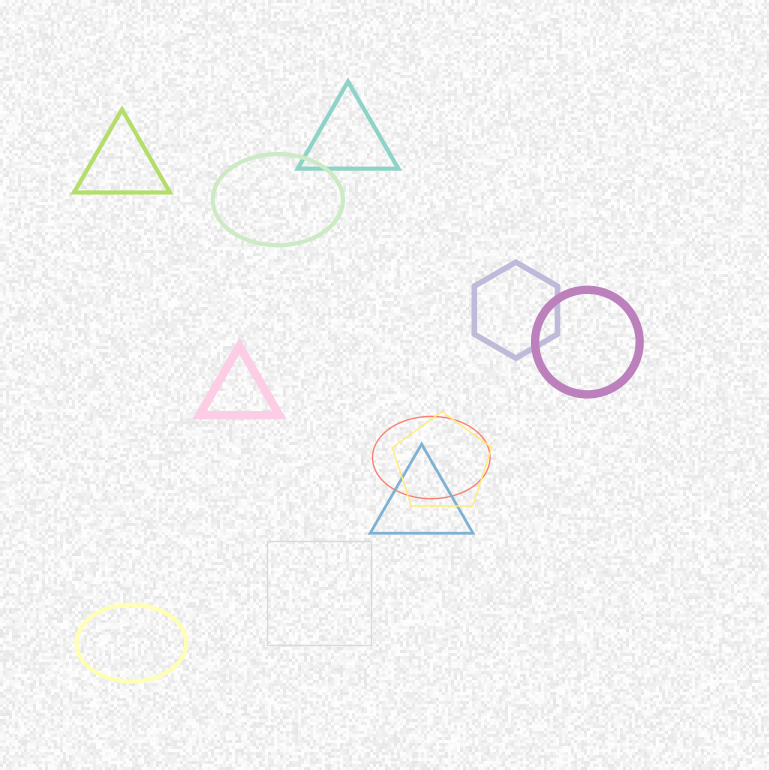[{"shape": "triangle", "thickness": 1.5, "radius": 0.38, "center": [0.452, 0.819]}, {"shape": "oval", "thickness": 1.5, "radius": 0.36, "center": [0.171, 0.165]}, {"shape": "hexagon", "thickness": 2, "radius": 0.31, "center": [0.67, 0.597]}, {"shape": "oval", "thickness": 0.5, "radius": 0.38, "center": [0.56, 0.406]}, {"shape": "triangle", "thickness": 1, "radius": 0.39, "center": [0.548, 0.346]}, {"shape": "triangle", "thickness": 1.5, "radius": 0.36, "center": [0.158, 0.786]}, {"shape": "triangle", "thickness": 3, "radius": 0.3, "center": [0.311, 0.491]}, {"shape": "square", "thickness": 0.5, "radius": 0.34, "center": [0.415, 0.23]}, {"shape": "circle", "thickness": 3, "radius": 0.34, "center": [0.763, 0.556]}, {"shape": "oval", "thickness": 1.5, "radius": 0.42, "center": [0.361, 0.741]}, {"shape": "pentagon", "thickness": 0.5, "radius": 0.34, "center": [0.574, 0.398]}]